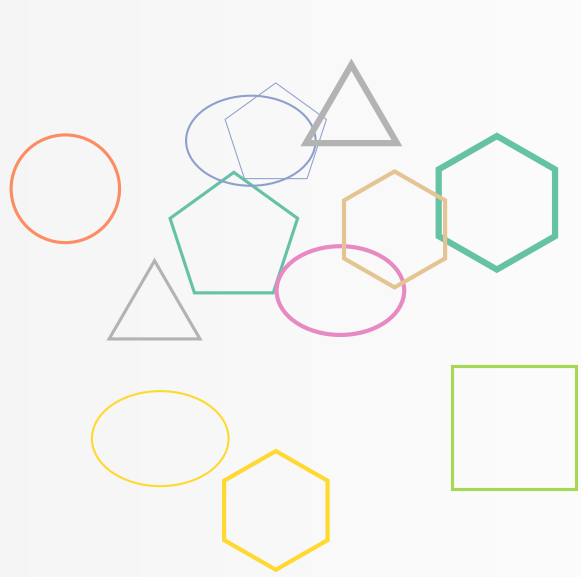[{"shape": "hexagon", "thickness": 3, "radius": 0.58, "center": [0.855, 0.648]}, {"shape": "pentagon", "thickness": 1.5, "radius": 0.58, "center": [0.402, 0.585]}, {"shape": "circle", "thickness": 1.5, "radius": 0.47, "center": [0.112, 0.672]}, {"shape": "pentagon", "thickness": 0.5, "radius": 0.46, "center": [0.474, 0.764]}, {"shape": "oval", "thickness": 1, "radius": 0.56, "center": [0.432, 0.755]}, {"shape": "oval", "thickness": 2, "radius": 0.55, "center": [0.586, 0.496]}, {"shape": "square", "thickness": 1.5, "radius": 0.53, "center": [0.884, 0.258]}, {"shape": "hexagon", "thickness": 2, "radius": 0.51, "center": [0.475, 0.115]}, {"shape": "oval", "thickness": 1, "radius": 0.59, "center": [0.276, 0.24]}, {"shape": "hexagon", "thickness": 2, "radius": 0.5, "center": [0.679, 0.602]}, {"shape": "triangle", "thickness": 3, "radius": 0.45, "center": [0.605, 0.797]}, {"shape": "triangle", "thickness": 1.5, "radius": 0.45, "center": [0.266, 0.457]}]